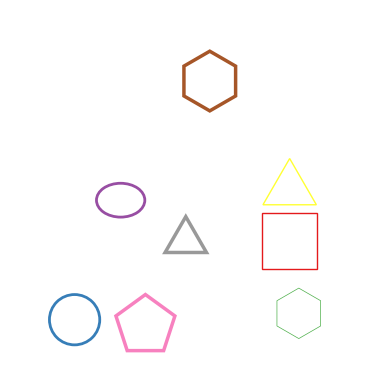[{"shape": "square", "thickness": 1, "radius": 0.36, "center": [0.751, 0.374]}, {"shape": "circle", "thickness": 2, "radius": 0.33, "center": [0.194, 0.17]}, {"shape": "hexagon", "thickness": 0.5, "radius": 0.33, "center": [0.776, 0.186]}, {"shape": "oval", "thickness": 2, "radius": 0.31, "center": [0.313, 0.48]}, {"shape": "triangle", "thickness": 1, "radius": 0.4, "center": [0.752, 0.508]}, {"shape": "hexagon", "thickness": 2.5, "radius": 0.39, "center": [0.545, 0.79]}, {"shape": "pentagon", "thickness": 2.5, "radius": 0.4, "center": [0.378, 0.154]}, {"shape": "triangle", "thickness": 2.5, "radius": 0.31, "center": [0.483, 0.375]}]